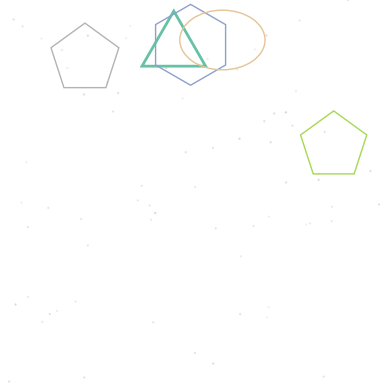[{"shape": "triangle", "thickness": 2, "radius": 0.48, "center": [0.451, 0.876]}, {"shape": "hexagon", "thickness": 1, "radius": 0.52, "center": [0.495, 0.884]}, {"shape": "pentagon", "thickness": 1, "radius": 0.45, "center": [0.867, 0.621]}, {"shape": "oval", "thickness": 1, "radius": 0.55, "center": [0.578, 0.896]}, {"shape": "pentagon", "thickness": 1, "radius": 0.46, "center": [0.221, 0.847]}]